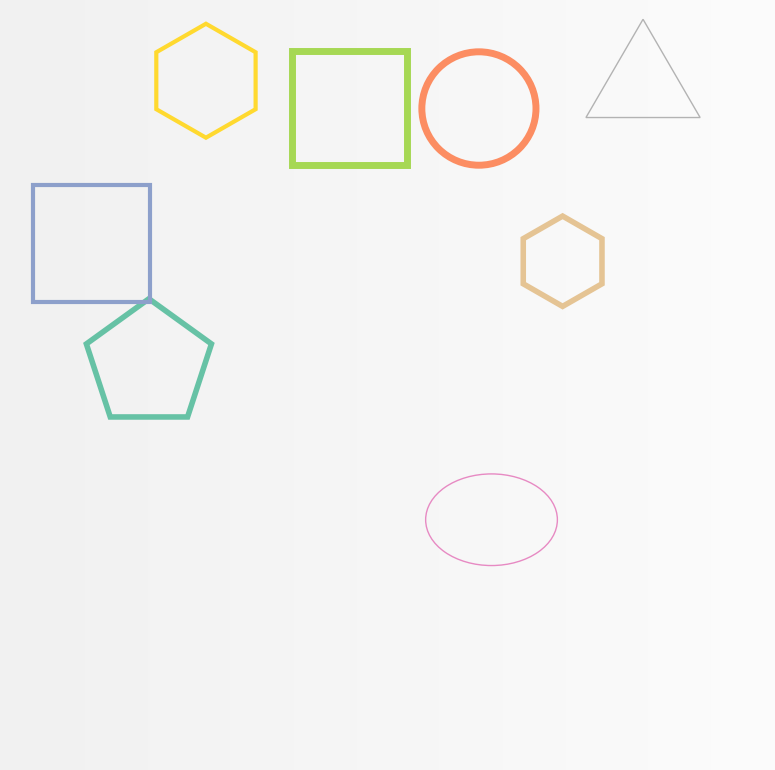[{"shape": "pentagon", "thickness": 2, "radius": 0.42, "center": [0.192, 0.527]}, {"shape": "circle", "thickness": 2.5, "radius": 0.37, "center": [0.618, 0.859]}, {"shape": "square", "thickness": 1.5, "radius": 0.38, "center": [0.118, 0.684]}, {"shape": "oval", "thickness": 0.5, "radius": 0.42, "center": [0.634, 0.325]}, {"shape": "square", "thickness": 2.5, "radius": 0.37, "center": [0.451, 0.859]}, {"shape": "hexagon", "thickness": 1.5, "radius": 0.37, "center": [0.266, 0.895]}, {"shape": "hexagon", "thickness": 2, "radius": 0.29, "center": [0.726, 0.661]}, {"shape": "triangle", "thickness": 0.5, "radius": 0.43, "center": [0.83, 0.89]}]